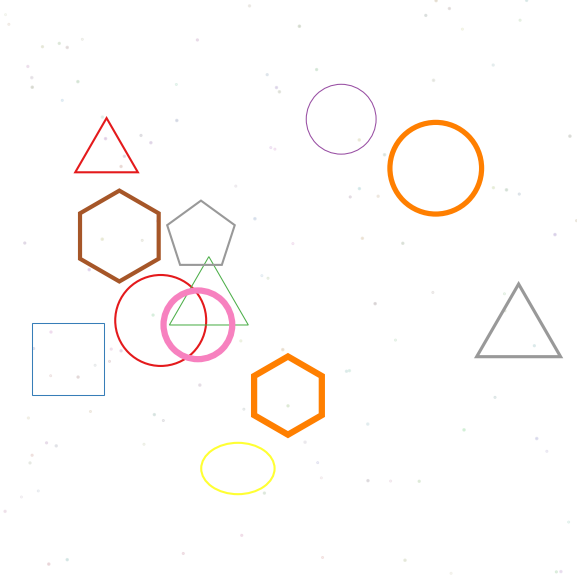[{"shape": "circle", "thickness": 1, "radius": 0.39, "center": [0.278, 0.444]}, {"shape": "triangle", "thickness": 1, "radius": 0.31, "center": [0.185, 0.732]}, {"shape": "square", "thickness": 0.5, "radius": 0.31, "center": [0.117, 0.377]}, {"shape": "triangle", "thickness": 0.5, "radius": 0.39, "center": [0.362, 0.476]}, {"shape": "circle", "thickness": 0.5, "radius": 0.3, "center": [0.591, 0.793]}, {"shape": "circle", "thickness": 2.5, "radius": 0.4, "center": [0.755, 0.708]}, {"shape": "hexagon", "thickness": 3, "radius": 0.34, "center": [0.499, 0.314]}, {"shape": "oval", "thickness": 1, "radius": 0.32, "center": [0.412, 0.188]}, {"shape": "hexagon", "thickness": 2, "radius": 0.39, "center": [0.207, 0.59]}, {"shape": "circle", "thickness": 3, "radius": 0.3, "center": [0.343, 0.437]}, {"shape": "pentagon", "thickness": 1, "radius": 0.31, "center": [0.348, 0.59]}, {"shape": "triangle", "thickness": 1.5, "radius": 0.42, "center": [0.898, 0.423]}]